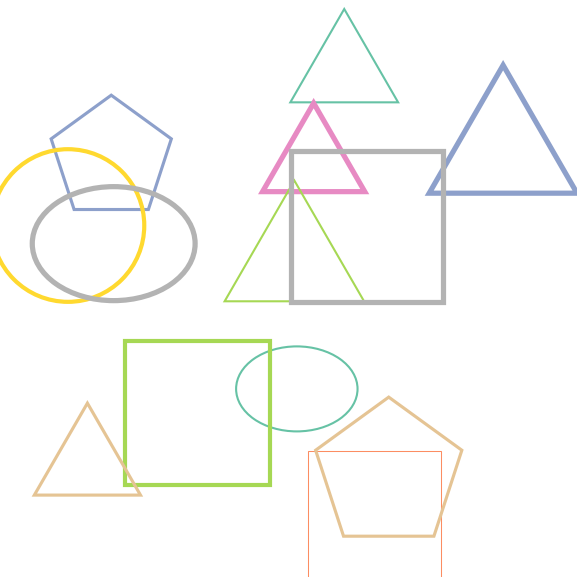[{"shape": "oval", "thickness": 1, "radius": 0.53, "center": [0.514, 0.326]}, {"shape": "triangle", "thickness": 1, "radius": 0.54, "center": [0.596, 0.876]}, {"shape": "square", "thickness": 0.5, "radius": 0.58, "center": [0.648, 0.102]}, {"shape": "triangle", "thickness": 2.5, "radius": 0.74, "center": [0.871, 0.739]}, {"shape": "pentagon", "thickness": 1.5, "radius": 0.55, "center": [0.193, 0.725]}, {"shape": "triangle", "thickness": 2.5, "radius": 0.51, "center": [0.543, 0.718]}, {"shape": "square", "thickness": 2, "radius": 0.63, "center": [0.342, 0.284]}, {"shape": "triangle", "thickness": 1, "radius": 0.7, "center": [0.51, 0.547]}, {"shape": "circle", "thickness": 2, "radius": 0.66, "center": [0.118, 0.609]}, {"shape": "pentagon", "thickness": 1.5, "radius": 0.67, "center": [0.673, 0.178]}, {"shape": "triangle", "thickness": 1.5, "radius": 0.53, "center": [0.151, 0.195]}, {"shape": "oval", "thickness": 2.5, "radius": 0.7, "center": [0.197, 0.577]}, {"shape": "square", "thickness": 2.5, "radius": 0.66, "center": [0.635, 0.607]}]